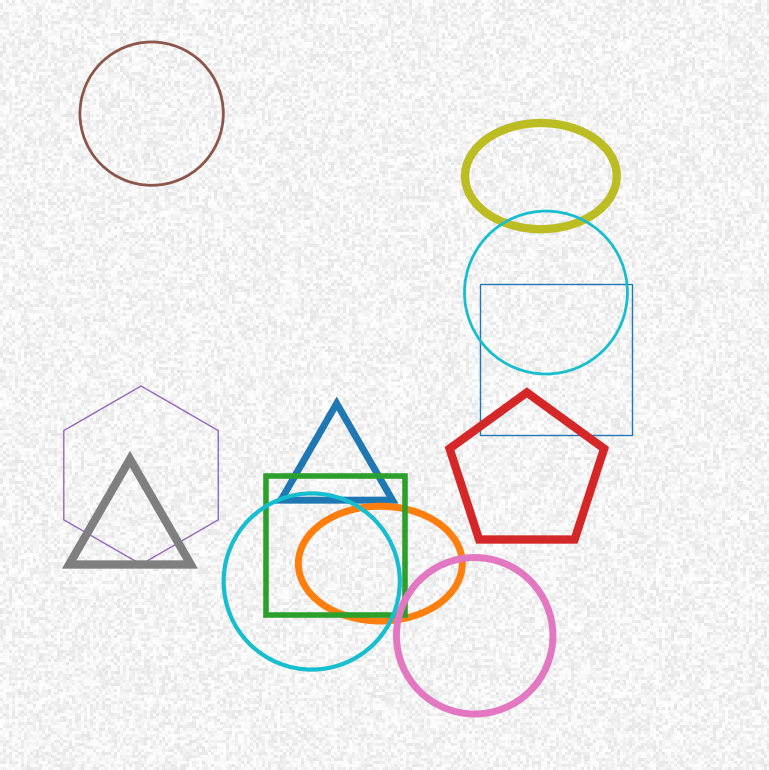[{"shape": "square", "thickness": 0.5, "radius": 0.49, "center": [0.722, 0.533]}, {"shape": "triangle", "thickness": 2.5, "radius": 0.42, "center": [0.437, 0.392]}, {"shape": "oval", "thickness": 2.5, "radius": 0.53, "center": [0.494, 0.268]}, {"shape": "square", "thickness": 2, "radius": 0.45, "center": [0.436, 0.292]}, {"shape": "pentagon", "thickness": 3, "radius": 0.53, "center": [0.684, 0.385]}, {"shape": "hexagon", "thickness": 0.5, "radius": 0.58, "center": [0.183, 0.383]}, {"shape": "circle", "thickness": 1, "radius": 0.47, "center": [0.197, 0.852]}, {"shape": "circle", "thickness": 2.5, "radius": 0.51, "center": [0.616, 0.174]}, {"shape": "triangle", "thickness": 3, "radius": 0.46, "center": [0.169, 0.312]}, {"shape": "oval", "thickness": 3, "radius": 0.49, "center": [0.702, 0.771]}, {"shape": "circle", "thickness": 1, "radius": 0.53, "center": [0.709, 0.62]}, {"shape": "circle", "thickness": 1.5, "radius": 0.57, "center": [0.405, 0.245]}]